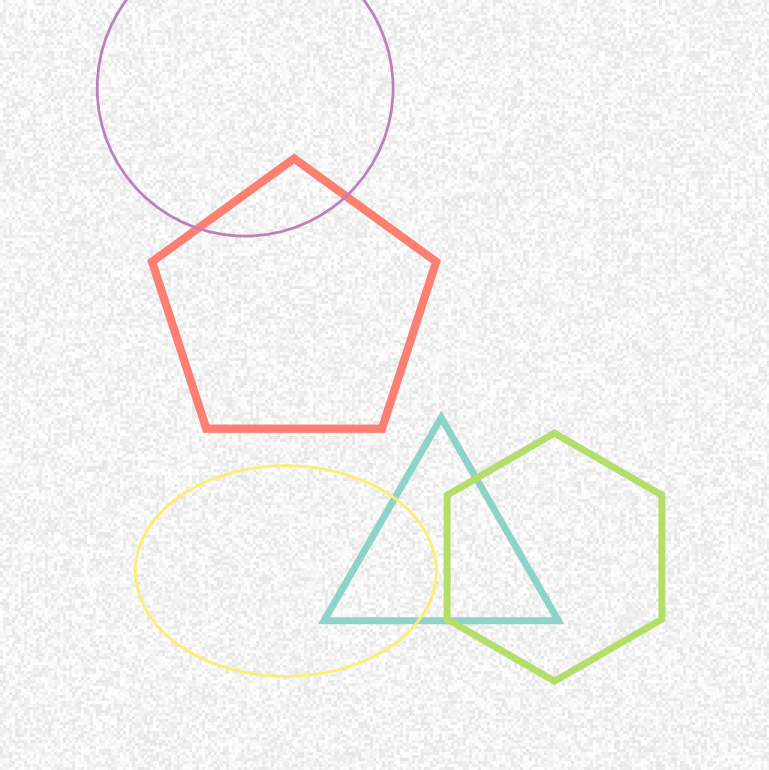[{"shape": "triangle", "thickness": 2.5, "radius": 0.88, "center": [0.573, 0.282]}, {"shape": "pentagon", "thickness": 3, "radius": 0.97, "center": [0.382, 0.6]}, {"shape": "hexagon", "thickness": 2.5, "radius": 0.81, "center": [0.72, 0.276]}, {"shape": "circle", "thickness": 1, "radius": 0.96, "center": [0.318, 0.885]}, {"shape": "oval", "thickness": 1, "radius": 0.98, "center": [0.371, 0.258]}]